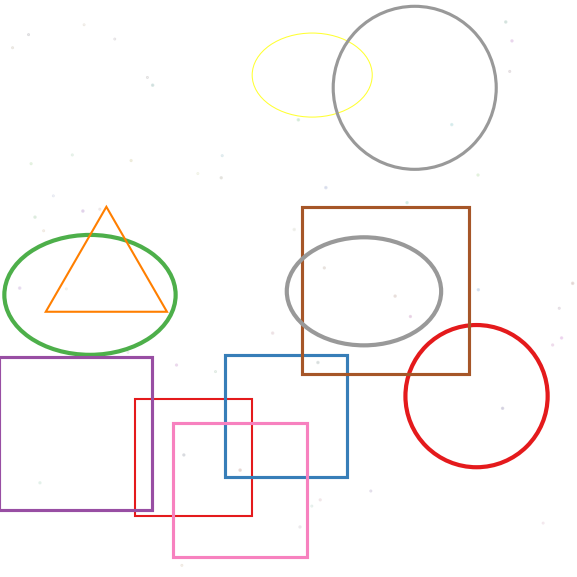[{"shape": "square", "thickness": 1, "radius": 0.51, "center": [0.335, 0.207]}, {"shape": "circle", "thickness": 2, "radius": 0.62, "center": [0.825, 0.313]}, {"shape": "square", "thickness": 1.5, "radius": 0.53, "center": [0.495, 0.278]}, {"shape": "oval", "thickness": 2, "radius": 0.74, "center": [0.156, 0.489]}, {"shape": "square", "thickness": 1.5, "radius": 0.66, "center": [0.131, 0.248]}, {"shape": "triangle", "thickness": 1, "radius": 0.61, "center": [0.184, 0.52]}, {"shape": "oval", "thickness": 0.5, "radius": 0.52, "center": [0.541, 0.869]}, {"shape": "square", "thickness": 1.5, "radius": 0.72, "center": [0.668, 0.496]}, {"shape": "square", "thickness": 1.5, "radius": 0.58, "center": [0.416, 0.151]}, {"shape": "circle", "thickness": 1.5, "radius": 0.71, "center": [0.718, 0.847]}, {"shape": "oval", "thickness": 2, "radius": 0.67, "center": [0.63, 0.495]}]